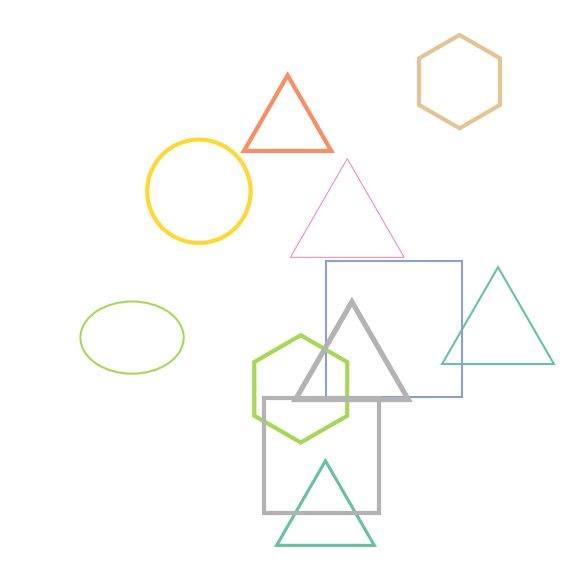[{"shape": "triangle", "thickness": 1.5, "radius": 0.49, "center": [0.564, 0.104]}, {"shape": "triangle", "thickness": 1, "radius": 0.56, "center": [0.862, 0.425]}, {"shape": "triangle", "thickness": 2, "radius": 0.44, "center": [0.498, 0.781]}, {"shape": "square", "thickness": 1, "radius": 0.59, "center": [0.682, 0.429]}, {"shape": "triangle", "thickness": 0.5, "radius": 0.57, "center": [0.601, 0.61]}, {"shape": "oval", "thickness": 1, "radius": 0.45, "center": [0.229, 0.415]}, {"shape": "hexagon", "thickness": 2, "radius": 0.46, "center": [0.521, 0.326]}, {"shape": "circle", "thickness": 2, "radius": 0.45, "center": [0.344, 0.668]}, {"shape": "hexagon", "thickness": 2, "radius": 0.4, "center": [0.796, 0.858]}, {"shape": "triangle", "thickness": 2.5, "radius": 0.56, "center": [0.609, 0.364]}, {"shape": "square", "thickness": 2, "radius": 0.5, "center": [0.557, 0.21]}]